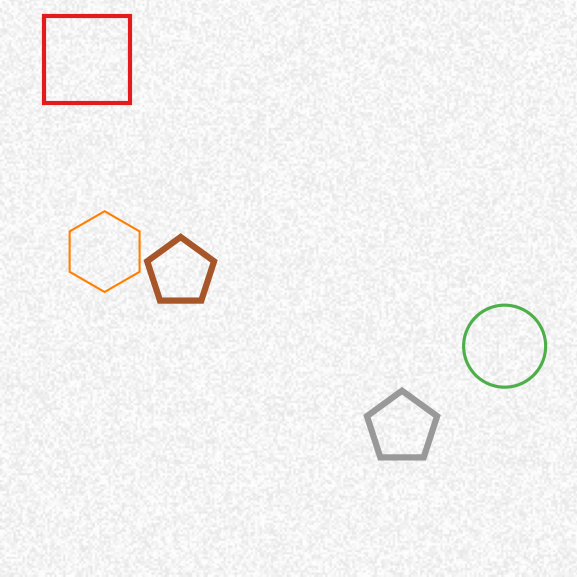[{"shape": "square", "thickness": 2, "radius": 0.37, "center": [0.15, 0.896]}, {"shape": "circle", "thickness": 1.5, "radius": 0.36, "center": [0.874, 0.4]}, {"shape": "hexagon", "thickness": 1, "radius": 0.35, "center": [0.181, 0.563]}, {"shape": "pentagon", "thickness": 3, "radius": 0.3, "center": [0.313, 0.528]}, {"shape": "pentagon", "thickness": 3, "radius": 0.32, "center": [0.696, 0.259]}]